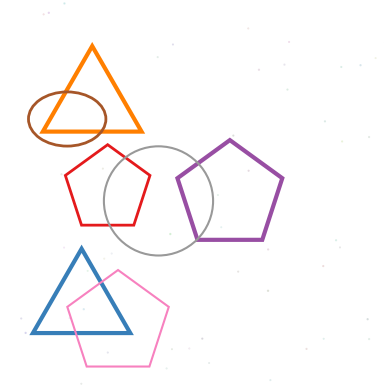[{"shape": "pentagon", "thickness": 2, "radius": 0.58, "center": [0.28, 0.509]}, {"shape": "triangle", "thickness": 3, "radius": 0.73, "center": [0.212, 0.208]}, {"shape": "pentagon", "thickness": 3, "radius": 0.72, "center": [0.597, 0.493]}, {"shape": "triangle", "thickness": 3, "radius": 0.74, "center": [0.239, 0.732]}, {"shape": "oval", "thickness": 2, "radius": 0.5, "center": [0.175, 0.691]}, {"shape": "pentagon", "thickness": 1.5, "radius": 0.69, "center": [0.307, 0.16]}, {"shape": "circle", "thickness": 1.5, "radius": 0.71, "center": [0.412, 0.478]}]